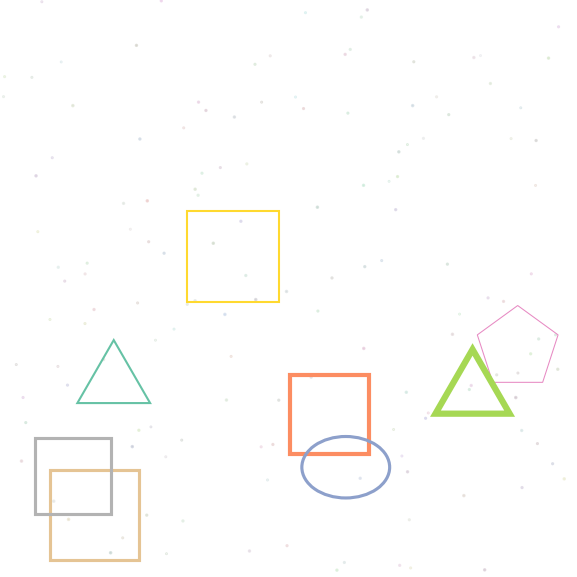[{"shape": "triangle", "thickness": 1, "radius": 0.36, "center": [0.197, 0.338]}, {"shape": "square", "thickness": 2, "radius": 0.34, "center": [0.57, 0.281]}, {"shape": "oval", "thickness": 1.5, "radius": 0.38, "center": [0.599, 0.19]}, {"shape": "pentagon", "thickness": 0.5, "radius": 0.37, "center": [0.896, 0.397]}, {"shape": "triangle", "thickness": 3, "radius": 0.37, "center": [0.818, 0.32]}, {"shape": "square", "thickness": 1, "radius": 0.4, "center": [0.403, 0.555]}, {"shape": "square", "thickness": 1.5, "radius": 0.39, "center": [0.164, 0.107]}, {"shape": "square", "thickness": 1.5, "radius": 0.33, "center": [0.126, 0.175]}]